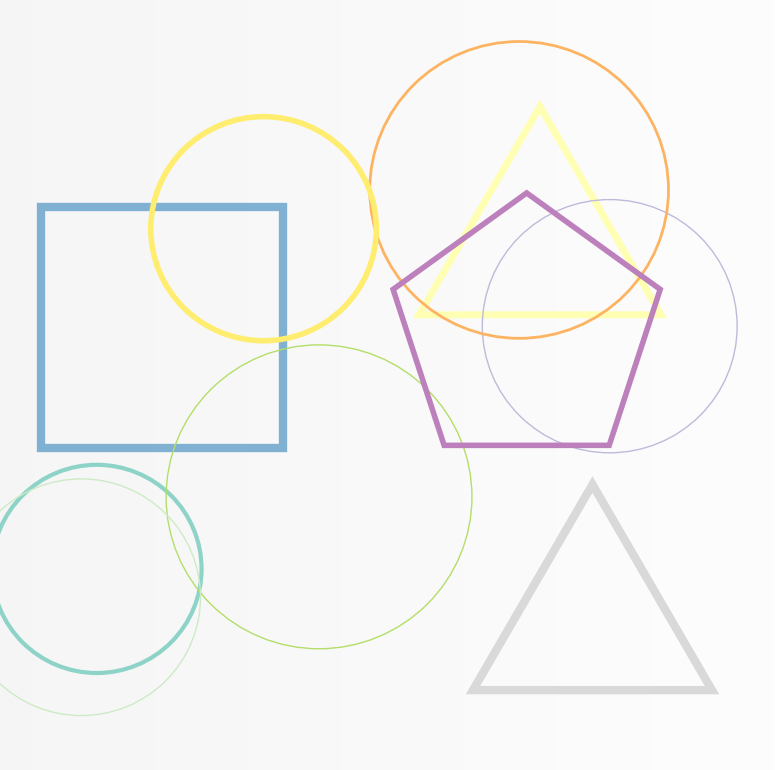[{"shape": "circle", "thickness": 1.5, "radius": 0.68, "center": [0.125, 0.261]}, {"shape": "triangle", "thickness": 2.5, "radius": 0.9, "center": [0.697, 0.681]}, {"shape": "circle", "thickness": 0.5, "radius": 0.82, "center": [0.787, 0.576]}, {"shape": "square", "thickness": 3, "radius": 0.78, "center": [0.209, 0.575]}, {"shape": "circle", "thickness": 1, "radius": 0.96, "center": [0.67, 0.753]}, {"shape": "circle", "thickness": 0.5, "radius": 0.99, "center": [0.412, 0.355]}, {"shape": "triangle", "thickness": 3, "radius": 0.89, "center": [0.764, 0.193]}, {"shape": "pentagon", "thickness": 2, "radius": 0.91, "center": [0.68, 0.568]}, {"shape": "circle", "thickness": 0.5, "radius": 0.77, "center": [0.105, 0.224]}, {"shape": "circle", "thickness": 2, "radius": 0.73, "center": [0.34, 0.703]}]